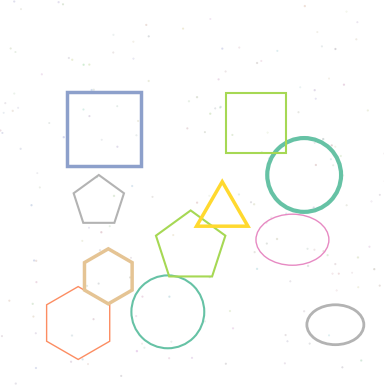[{"shape": "circle", "thickness": 3, "radius": 0.48, "center": [0.79, 0.546]}, {"shape": "circle", "thickness": 1.5, "radius": 0.47, "center": [0.436, 0.19]}, {"shape": "hexagon", "thickness": 1, "radius": 0.47, "center": [0.203, 0.161]}, {"shape": "square", "thickness": 2.5, "radius": 0.48, "center": [0.27, 0.664]}, {"shape": "oval", "thickness": 1, "radius": 0.47, "center": [0.76, 0.377]}, {"shape": "square", "thickness": 1.5, "radius": 0.38, "center": [0.665, 0.681]}, {"shape": "pentagon", "thickness": 1.5, "radius": 0.47, "center": [0.495, 0.359]}, {"shape": "triangle", "thickness": 2.5, "radius": 0.39, "center": [0.577, 0.451]}, {"shape": "hexagon", "thickness": 2.5, "radius": 0.36, "center": [0.281, 0.282]}, {"shape": "pentagon", "thickness": 1.5, "radius": 0.34, "center": [0.257, 0.477]}, {"shape": "oval", "thickness": 2, "radius": 0.37, "center": [0.871, 0.157]}]